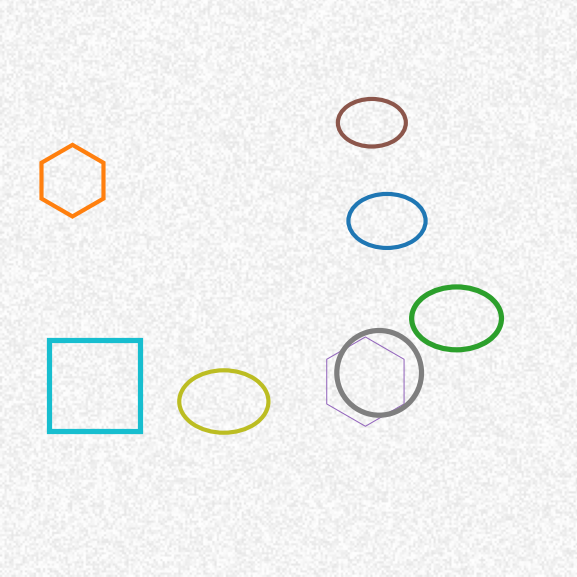[{"shape": "oval", "thickness": 2, "radius": 0.33, "center": [0.67, 0.617]}, {"shape": "hexagon", "thickness": 2, "radius": 0.31, "center": [0.126, 0.686]}, {"shape": "oval", "thickness": 2.5, "radius": 0.39, "center": [0.791, 0.448]}, {"shape": "hexagon", "thickness": 0.5, "radius": 0.39, "center": [0.633, 0.338]}, {"shape": "oval", "thickness": 2, "radius": 0.29, "center": [0.644, 0.787]}, {"shape": "circle", "thickness": 2.5, "radius": 0.37, "center": [0.657, 0.354]}, {"shape": "oval", "thickness": 2, "radius": 0.39, "center": [0.388, 0.304]}, {"shape": "square", "thickness": 2.5, "radius": 0.39, "center": [0.164, 0.332]}]